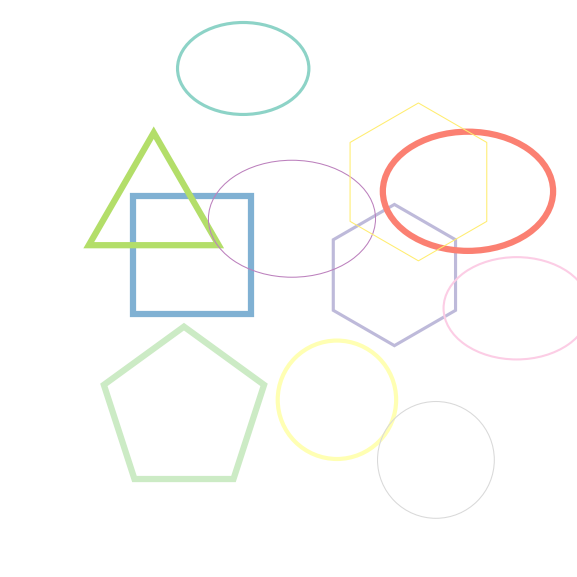[{"shape": "oval", "thickness": 1.5, "radius": 0.57, "center": [0.421, 0.881]}, {"shape": "circle", "thickness": 2, "radius": 0.51, "center": [0.583, 0.307]}, {"shape": "hexagon", "thickness": 1.5, "radius": 0.61, "center": [0.683, 0.523]}, {"shape": "oval", "thickness": 3, "radius": 0.74, "center": [0.81, 0.668]}, {"shape": "square", "thickness": 3, "radius": 0.51, "center": [0.333, 0.558]}, {"shape": "triangle", "thickness": 3, "radius": 0.65, "center": [0.266, 0.639]}, {"shape": "oval", "thickness": 1, "radius": 0.63, "center": [0.895, 0.465]}, {"shape": "circle", "thickness": 0.5, "radius": 0.51, "center": [0.755, 0.203]}, {"shape": "oval", "thickness": 0.5, "radius": 0.72, "center": [0.506, 0.62]}, {"shape": "pentagon", "thickness": 3, "radius": 0.73, "center": [0.319, 0.288]}, {"shape": "hexagon", "thickness": 0.5, "radius": 0.68, "center": [0.725, 0.684]}]